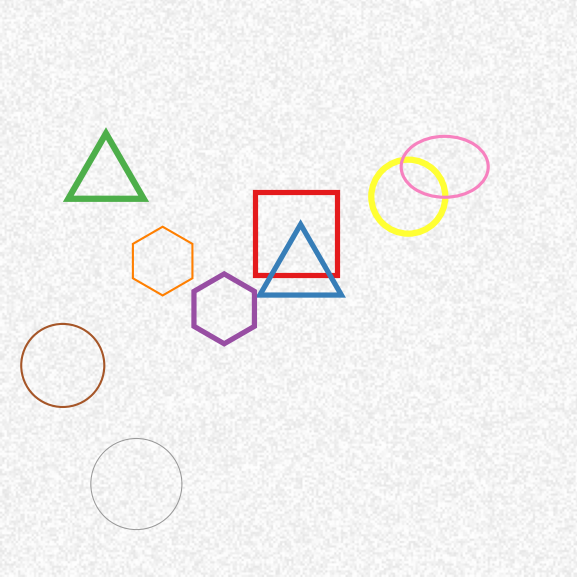[{"shape": "square", "thickness": 2.5, "radius": 0.36, "center": [0.513, 0.595]}, {"shape": "triangle", "thickness": 2.5, "radius": 0.41, "center": [0.521, 0.529]}, {"shape": "triangle", "thickness": 3, "radius": 0.38, "center": [0.184, 0.693]}, {"shape": "hexagon", "thickness": 2.5, "radius": 0.3, "center": [0.388, 0.464]}, {"shape": "hexagon", "thickness": 1, "radius": 0.3, "center": [0.282, 0.547]}, {"shape": "circle", "thickness": 3, "radius": 0.32, "center": [0.707, 0.659]}, {"shape": "circle", "thickness": 1, "radius": 0.36, "center": [0.109, 0.366]}, {"shape": "oval", "thickness": 1.5, "radius": 0.38, "center": [0.77, 0.71]}, {"shape": "circle", "thickness": 0.5, "radius": 0.39, "center": [0.236, 0.161]}]